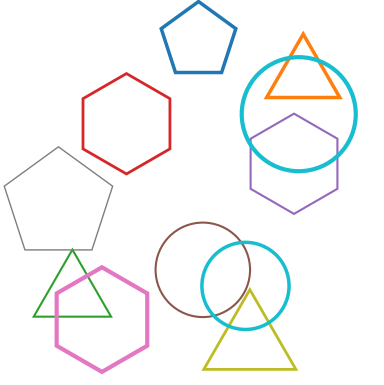[{"shape": "pentagon", "thickness": 2.5, "radius": 0.51, "center": [0.516, 0.894]}, {"shape": "triangle", "thickness": 2.5, "radius": 0.55, "center": [0.788, 0.802]}, {"shape": "triangle", "thickness": 1.5, "radius": 0.58, "center": [0.188, 0.236]}, {"shape": "hexagon", "thickness": 2, "radius": 0.65, "center": [0.328, 0.679]}, {"shape": "hexagon", "thickness": 1.5, "radius": 0.65, "center": [0.764, 0.575]}, {"shape": "circle", "thickness": 1.5, "radius": 0.61, "center": [0.527, 0.299]}, {"shape": "hexagon", "thickness": 3, "radius": 0.68, "center": [0.265, 0.17]}, {"shape": "pentagon", "thickness": 1, "radius": 0.74, "center": [0.152, 0.471]}, {"shape": "triangle", "thickness": 2, "radius": 0.69, "center": [0.649, 0.11]}, {"shape": "circle", "thickness": 3, "radius": 0.74, "center": [0.776, 0.703]}, {"shape": "circle", "thickness": 2.5, "radius": 0.57, "center": [0.638, 0.257]}]